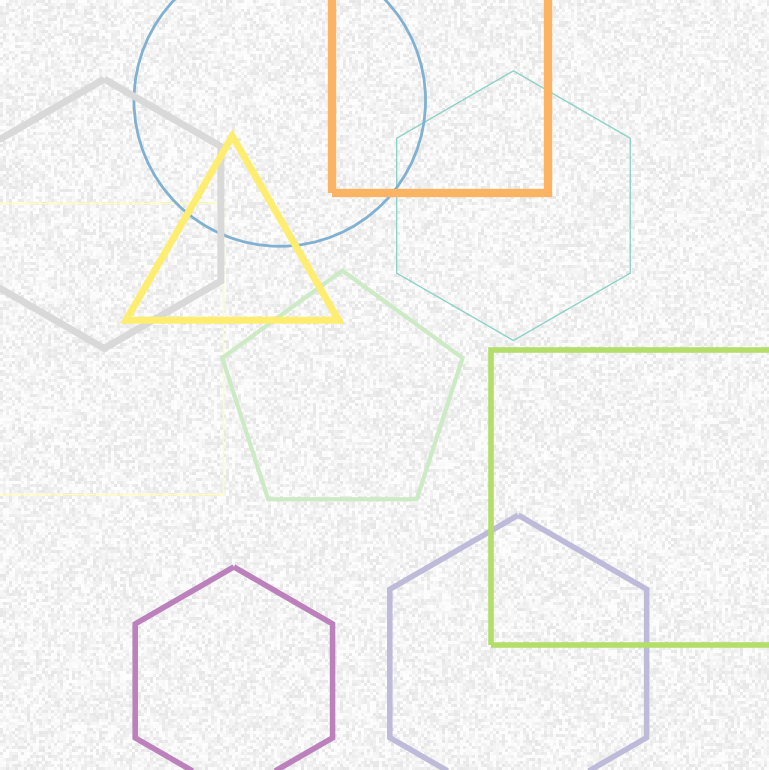[{"shape": "hexagon", "thickness": 0.5, "radius": 0.88, "center": [0.667, 0.733]}, {"shape": "square", "thickness": 0.5, "radius": 0.95, "center": [0.1, 0.547]}, {"shape": "hexagon", "thickness": 2, "radius": 0.96, "center": [0.673, 0.138]}, {"shape": "circle", "thickness": 1, "radius": 0.95, "center": [0.363, 0.869]}, {"shape": "square", "thickness": 3, "radius": 0.7, "center": [0.571, 0.89]}, {"shape": "square", "thickness": 2, "radius": 0.96, "center": [0.829, 0.354]}, {"shape": "hexagon", "thickness": 2.5, "radius": 0.87, "center": [0.135, 0.722]}, {"shape": "hexagon", "thickness": 2, "radius": 0.74, "center": [0.304, 0.116]}, {"shape": "pentagon", "thickness": 1.5, "radius": 0.82, "center": [0.445, 0.484]}, {"shape": "triangle", "thickness": 2.5, "radius": 0.8, "center": [0.302, 0.664]}]